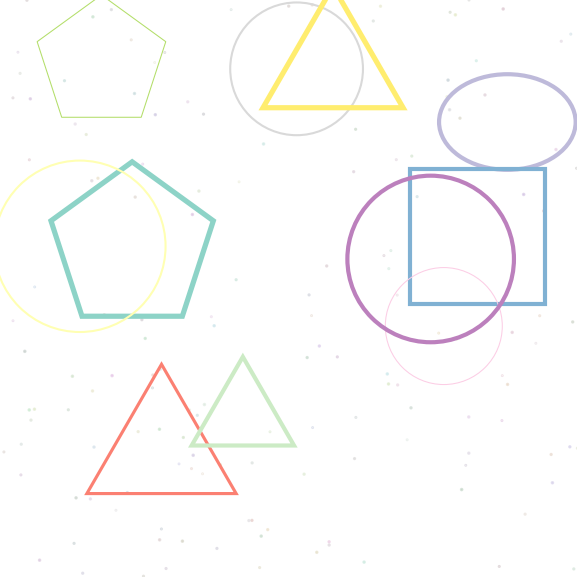[{"shape": "pentagon", "thickness": 2.5, "radius": 0.74, "center": [0.229, 0.571]}, {"shape": "circle", "thickness": 1, "radius": 0.74, "center": [0.138, 0.573]}, {"shape": "oval", "thickness": 2, "radius": 0.59, "center": [0.879, 0.788]}, {"shape": "triangle", "thickness": 1.5, "radius": 0.75, "center": [0.28, 0.219]}, {"shape": "square", "thickness": 2, "radius": 0.58, "center": [0.827, 0.59]}, {"shape": "pentagon", "thickness": 0.5, "radius": 0.59, "center": [0.176, 0.891]}, {"shape": "circle", "thickness": 0.5, "radius": 0.51, "center": [0.768, 0.435]}, {"shape": "circle", "thickness": 1, "radius": 0.57, "center": [0.514, 0.88]}, {"shape": "circle", "thickness": 2, "radius": 0.72, "center": [0.746, 0.551]}, {"shape": "triangle", "thickness": 2, "radius": 0.51, "center": [0.421, 0.279]}, {"shape": "triangle", "thickness": 2.5, "radius": 0.7, "center": [0.577, 0.883]}]